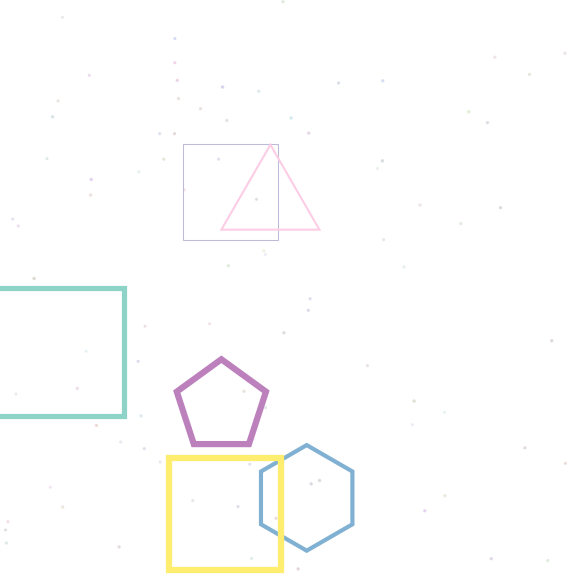[{"shape": "square", "thickness": 2.5, "radius": 0.55, "center": [0.104, 0.389]}, {"shape": "square", "thickness": 0.5, "radius": 0.41, "center": [0.399, 0.667]}, {"shape": "hexagon", "thickness": 2, "radius": 0.46, "center": [0.531, 0.137]}, {"shape": "triangle", "thickness": 1, "radius": 0.49, "center": [0.468, 0.65]}, {"shape": "pentagon", "thickness": 3, "radius": 0.41, "center": [0.383, 0.296]}, {"shape": "square", "thickness": 3, "radius": 0.49, "center": [0.39, 0.109]}]